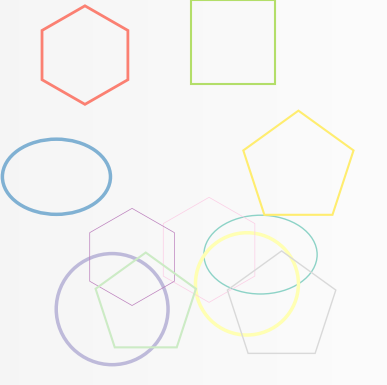[{"shape": "oval", "thickness": 1, "radius": 0.73, "center": [0.672, 0.339]}, {"shape": "circle", "thickness": 2.5, "radius": 0.66, "center": [0.637, 0.263]}, {"shape": "circle", "thickness": 2.5, "radius": 0.72, "center": [0.289, 0.197]}, {"shape": "hexagon", "thickness": 2, "radius": 0.64, "center": [0.219, 0.857]}, {"shape": "oval", "thickness": 2.5, "radius": 0.7, "center": [0.146, 0.541]}, {"shape": "square", "thickness": 1.5, "radius": 0.54, "center": [0.601, 0.891]}, {"shape": "hexagon", "thickness": 0.5, "radius": 0.68, "center": [0.54, 0.351]}, {"shape": "pentagon", "thickness": 1, "radius": 0.74, "center": [0.727, 0.201]}, {"shape": "hexagon", "thickness": 0.5, "radius": 0.63, "center": [0.341, 0.333]}, {"shape": "pentagon", "thickness": 1.5, "radius": 0.68, "center": [0.376, 0.208]}, {"shape": "pentagon", "thickness": 1.5, "radius": 0.75, "center": [0.77, 0.563]}]